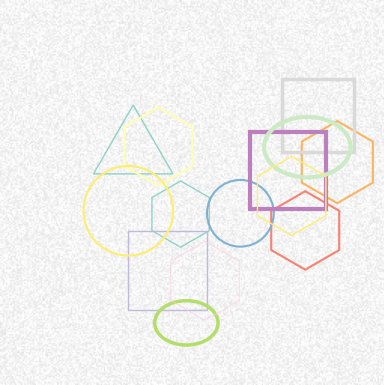[{"shape": "triangle", "thickness": 1, "radius": 0.6, "center": [0.346, 0.608]}, {"shape": "hexagon", "thickness": 1, "radius": 0.43, "center": [0.469, 0.444]}, {"shape": "hexagon", "thickness": 1.5, "radius": 0.51, "center": [0.411, 0.62]}, {"shape": "square", "thickness": 1, "radius": 0.52, "center": [0.434, 0.298]}, {"shape": "hexagon", "thickness": 1.5, "radius": 0.51, "center": [0.793, 0.401]}, {"shape": "circle", "thickness": 1.5, "radius": 0.43, "center": [0.624, 0.446]}, {"shape": "hexagon", "thickness": 1.5, "radius": 0.53, "center": [0.876, 0.579]}, {"shape": "oval", "thickness": 2.5, "radius": 0.41, "center": [0.484, 0.161]}, {"shape": "hexagon", "thickness": 0.5, "radius": 0.51, "center": [0.532, 0.271]}, {"shape": "square", "thickness": 2.5, "radius": 0.47, "center": [0.827, 0.7]}, {"shape": "square", "thickness": 3, "radius": 0.5, "center": [0.748, 0.557]}, {"shape": "oval", "thickness": 3, "radius": 0.56, "center": [0.798, 0.618]}, {"shape": "hexagon", "thickness": 1, "radius": 0.51, "center": [0.758, 0.491]}, {"shape": "circle", "thickness": 1.5, "radius": 0.58, "center": [0.333, 0.452]}]